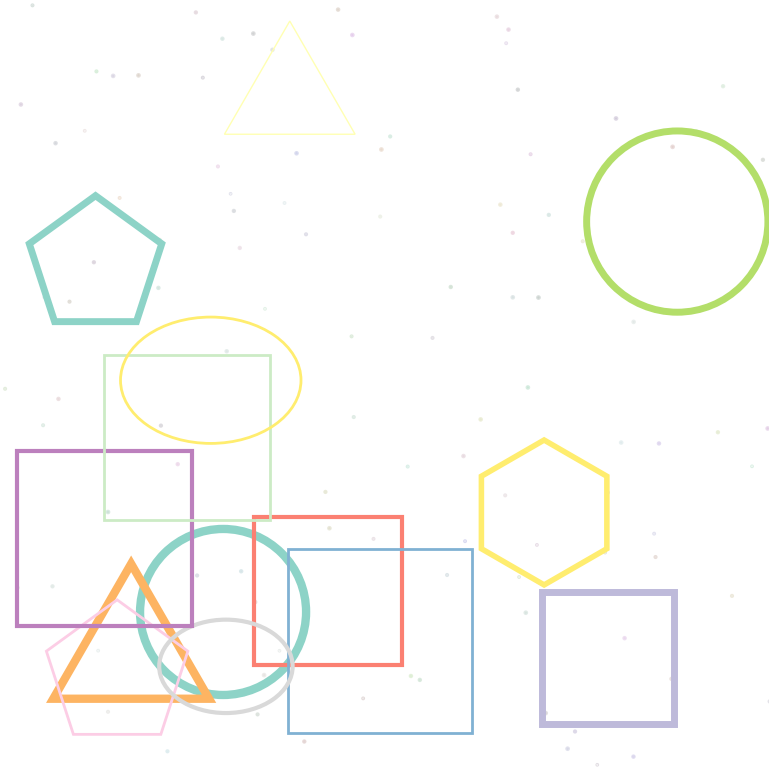[{"shape": "circle", "thickness": 3, "radius": 0.54, "center": [0.29, 0.205]}, {"shape": "pentagon", "thickness": 2.5, "radius": 0.45, "center": [0.124, 0.655]}, {"shape": "triangle", "thickness": 0.5, "radius": 0.49, "center": [0.376, 0.875]}, {"shape": "square", "thickness": 2.5, "radius": 0.43, "center": [0.789, 0.145]}, {"shape": "square", "thickness": 1.5, "radius": 0.48, "center": [0.426, 0.232]}, {"shape": "square", "thickness": 1, "radius": 0.6, "center": [0.494, 0.167]}, {"shape": "triangle", "thickness": 3, "radius": 0.58, "center": [0.17, 0.151]}, {"shape": "circle", "thickness": 2.5, "radius": 0.59, "center": [0.88, 0.712]}, {"shape": "pentagon", "thickness": 1, "radius": 0.48, "center": [0.152, 0.124]}, {"shape": "oval", "thickness": 1.5, "radius": 0.43, "center": [0.293, 0.135]}, {"shape": "square", "thickness": 1.5, "radius": 0.57, "center": [0.136, 0.301]}, {"shape": "square", "thickness": 1, "radius": 0.54, "center": [0.243, 0.432]}, {"shape": "hexagon", "thickness": 2, "radius": 0.47, "center": [0.707, 0.334]}, {"shape": "oval", "thickness": 1, "radius": 0.59, "center": [0.274, 0.506]}]